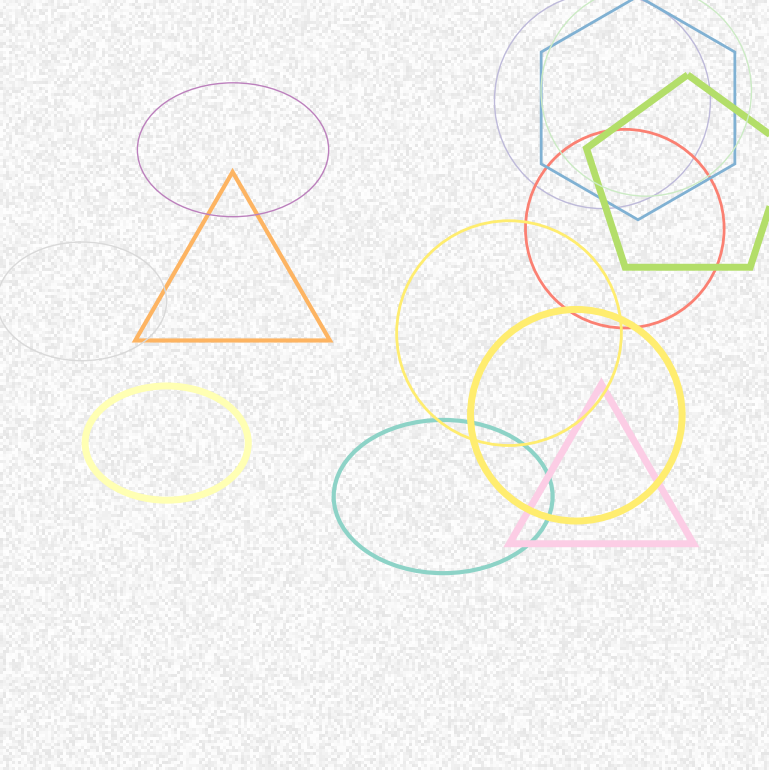[{"shape": "oval", "thickness": 1.5, "radius": 0.71, "center": [0.576, 0.355]}, {"shape": "oval", "thickness": 2.5, "radius": 0.53, "center": [0.216, 0.425]}, {"shape": "circle", "thickness": 0.5, "radius": 0.7, "center": [0.782, 0.869]}, {"shape": "circle", "thickness": 1, "radius": 0.64, "center": [0.811, 0.703]}, {"shape": "hexagon", "thickness": 1, "radius": 0.73, "center": [0.829, 0.86]}, {"shape": "triangle", "thickness": 1.5, "radius": 0.73, "center": [0.302, 0.631]}, {"shape": "pentagon", "thickness": 2.5, "radius": 0.69, "center": [0.893, 0.765]}, {"shape": "triangle", "thickness": 2.5, "radius": 0.69, "center": [0.781, 0.363]}, {"shape": "oval", "thickness": 0.5, "radius": 0.55, "center": [0.106, 0.609]}, {"shape": "oval", "thickness": 0.5, "radius": 0.62, "center": [0.303, 0.806]}, {"shape": "circle", "thickness": 0.5, "radius": 0.68, "center": [0.839, 0.882]}, {"shape": "circle", "thickness": 1, "radius": 0.73, "center": [0.661, 0.567]}, {"shape": "circle", "thickness": 2.5, "radius": 0.69, "center": [0.748, 0.461]}]